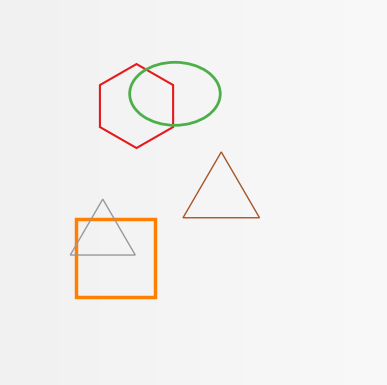[{"shape": "hexagon", "thickness": 1.5, "radius": 0.55, "center": [0.352, 0.725]}, {"shape": "oval", "thickness": 2, "radius": 0.58, "center": [0.452, 0.756]}, {"shape": "square", "thickness": 2.5, "radius": 0.51, "center": [0.298, 0.331]}, {"shape": "triangle", "thickness": 1, "radius": 0.57, "center": [0.571, 0.491]}, {"shape": "triangle", "thickness": 1, "radius": 0.48, "center": [0.265, 0.386]}]